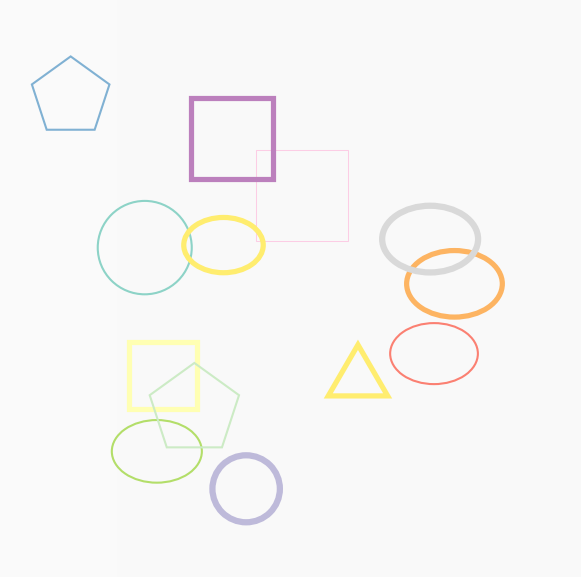[{"shape": "circle", "thickness": 1, "radius": 0.4, "center": [0.249, 0.57]}, {"shape": "square", "thickness": 2.5, "radius": 0.29, "center": [0.281, 0.348]}, {"shape": "circle", "thickness": 3, "radius": 0.29, "center": [0.423, 0.153]}, {"shape": "oval", "thickness": 1, "radius": 0.38, "center": [0.747, 0.387]}, {"shape": "pentagon", "thickness": 1, "radius": 0.35, "center": [0.122, 0.831]}, {"shape": "oval", "thickness": 2.5, "radius": 0.41, "center": [0.782, 0.508]}, {"shape": "oval", "thickness": 1, "radius": 0.39, "center": [0.27, 0.218]}, {"shape": "square", "thickness": 0.5, "radius": 0.4, "center": [0.519, 0.66]}, {"shape": "oval", "thickness": 3, "radius": 0.41, "center": [0.74, 0.585]}, {"shape": "square", "thickness": 2.5, "radius": 0.35, "center": [0.399, 0.76]}, {"shape": "pentagon", "thickness": 1, "radius": 0.4, "center": [0.334, 0.29]}, {"shape": "oval", "thickness": 2.5, "radius": 0.34, "center": [0.385, 0.575]}, {"shape": "triangle", "thickness": 2.5, "radius": 0.3, "center": [0.616, 0.343]}]